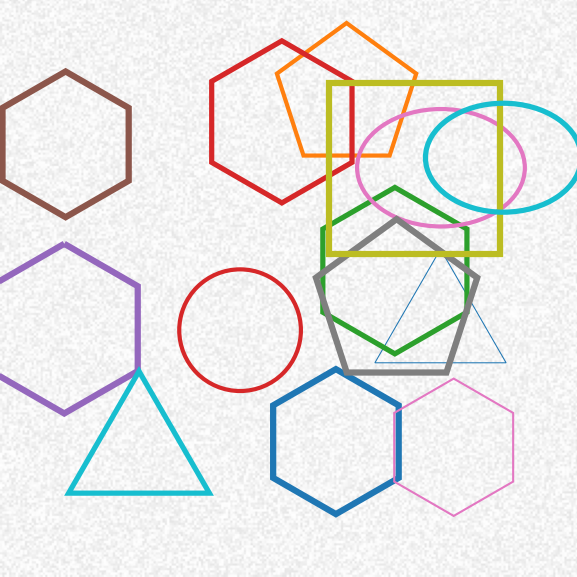[{"shape": "triangle", "thickness": 0.5, "radius": 0.66, "center": [0.763, 0.437]}, {"shape": "hexagon", "thickness": 3, "radius": 0.63, "center": [0.582, 0.234]}, {"shape": "pentagon", "thickness": 2, "radius": 0.63, "center": [0.6, 0.832]}, {"shape": "hexagon", "thickness": 2.5, "radius": 0.72, "center": [0.684, 0.531]}, {"shape": "circle", "thickness": 2, "radius": 0.53, "center": [0.416, 0.427]}, {"shape": "hexagon", "thickness": 2.5, "radius": 0.7, "center": [0.488, 0.788]}, {"shape": "hexagon", "thickness": 3, "radius": 0.73, "center": [0.111, 0.43]}, {"shape": "hexagon", "thickness": 3, "radius": 0.63, "center": [0.114, 0.749]}, {"shape": "hexagon", "thickness": 1, "radius": 0.59, "center": [0.786, 0.225]}, {"shape": "oval", "thickness": 2, "radius": 0.73, "center": [0.764, 0.709]}, {"shape": "pentagon", "thickness": 3, "radius": 0.73, "center": [0.687, 0.473]}, {"shape": "square", "thickness": 3, "radius": 0.74, "center": [0.718, 0.707]}, {"shape": "oval", "thickness": 2.5, "radius": 0.67, "center": [0.871, 0.726]}, {"shape": "triangle", "thickness": 2.5, "radius": 0.7, "center": [0.241, 0.216]}]